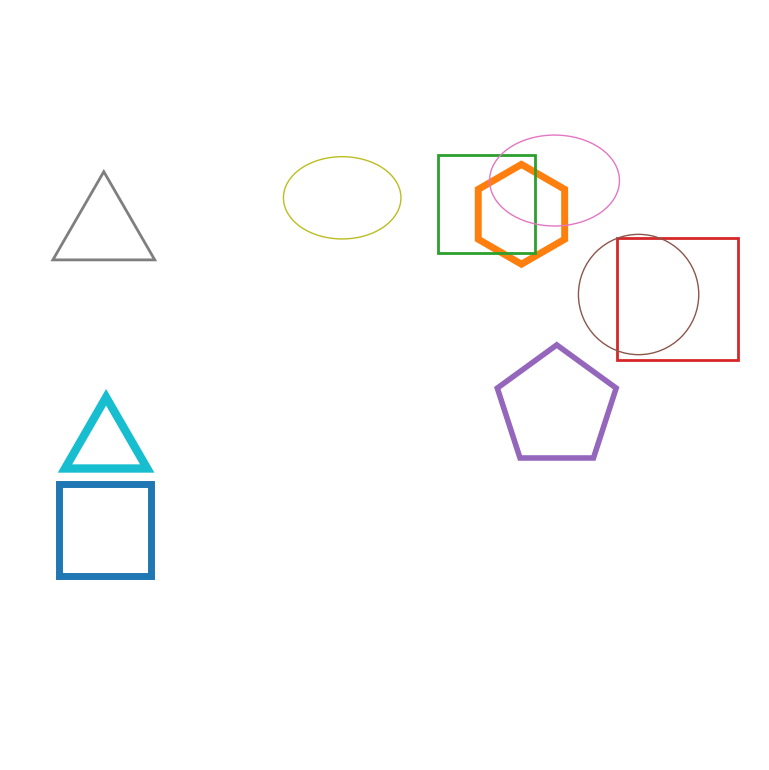[{"shape": "square", "thickness": 2.5, "radius": 0.3, "center": [0.136, 0.312]}, {"shape": "hexagon", "thickness": 2.5, "radius": 0.32, "center": [0.677, 0.722]}, {"shape": "square", "thickness": 1, "radius": 0.32, "center": [0.632, 0.735]}, {"shape": "square", "thickness": 1, "radius": 0.39, "center": [0.88, 0.612]}, {"shape": "pentagon", "thickness": 2, "radius": 0.41, "center": [0.723, 0.471]}, {"shape": "circle", "thickness": 0.5, "radius": 0.39, "center": [0.829, 0.618]}, {"shape": "oval", "thickness": 0.5, "radius": 0.42, "center": [0.72, 0.766]}, {"shape": "triangle", "thickness": 1, "radius": 0.38, "center": [0.135, 0.701]}, {"shape": "oval", "thickness": 0.5, "radius": 0.38, "center": [0.444, 0.743]}, {"shape": "triangle", "thickness": 3, "radius": 0.31, "center": [0.138, 0.422]}]